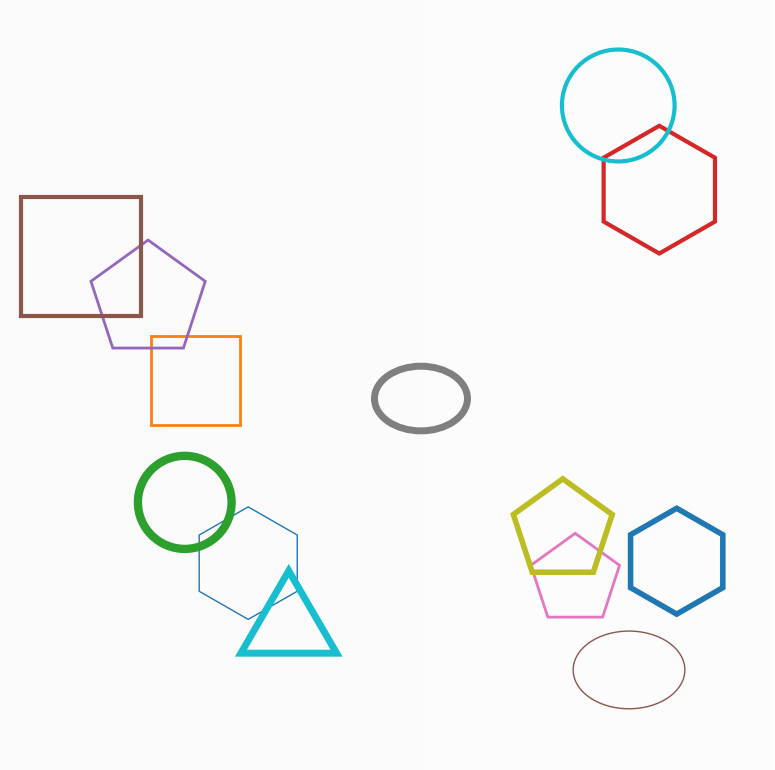[{"shape": "hexagon", "thickness": 0.5, "radius": 0.37, "center": [0.32, 0.269]}, {"shape": "hexagon", "thickness": 2, "radius": 0.34, "center": [0.873, 0.271]}, {"shape": "square", "thickness": 1, "radius": 0.29, "center": [0.252, 0.506]}, {"shape": "circle", "thickness": 3, "radius": 0.3, "center": [0.238, 0.348]}, {"shape": "hexagon", "thickness": 1.5, "radius": 0.41, "center": [0.851, 0.754]}, {"shape": "pentagon", "thickness": 1, "radius": 0.39, "center": [0.191, 0.611]}, {"shape": "square", "thickness": 1.5, "radius": 0.39, "center": [0.104, 0.667]}, {"shape": "oval", "thickness": 0.5, "radius": 0.36, "center": [0.812, 0.13]}, {"shape": "pentagon", "thickness": 1, "radius": 0.3, "center": [0.742, 0.247]}, {"shape": "oval", "thickness": 2.5, "radius": 0.3, "center": [0.543, 0.482]}, {"shape": "pentagon", "thickness": 2, "radius": 0.34, "center": [0.726, 0.311]}, {"shape": "triangle", "thickness": 2.5, "radius": 0.36, "center": [0.373, 0.187]}, {"shape": "circle", "thickness": 1.5, "radius": 0.36, "center": [0.798, 0.863]}]